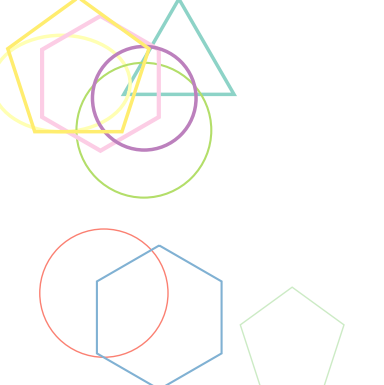[{"shape": "triangle", "thickness": 2.5, "radius": 0.83, "center": [0.465, 0.838]}, {"shape": "oval", "thickness": 2.5, "radius": 0.89, "center": [0.159, 0.783]}, {"shape": "circle", "thickness": 1, "radius": 0.83, "center": [0.27, 0.239]}, {"shape": "hexagon", "thickness": 1.5, "radius": 0.93, "center": [0.414, 0.176]}, {"shape": "circle", "thickness": 1.5, "radius": 0.88, "center": [0.374, 0.662]}, {"shape": "hexagon", "thickness": 3, "radius": 0.88, "center": [0.261, 0.784]}, {"shape": "circle", "thickness": 2.5, "radius": 0.67, "center": [0.375, 0.745]}, {"shape": "pentagon", "thickness": 1, "radius": 0.71, "center": [0.759, 0.112]}, {"shape": "pentagon", "thickness": 2.5, "radius": 0.96, "center": [0.203, 0.814]}]